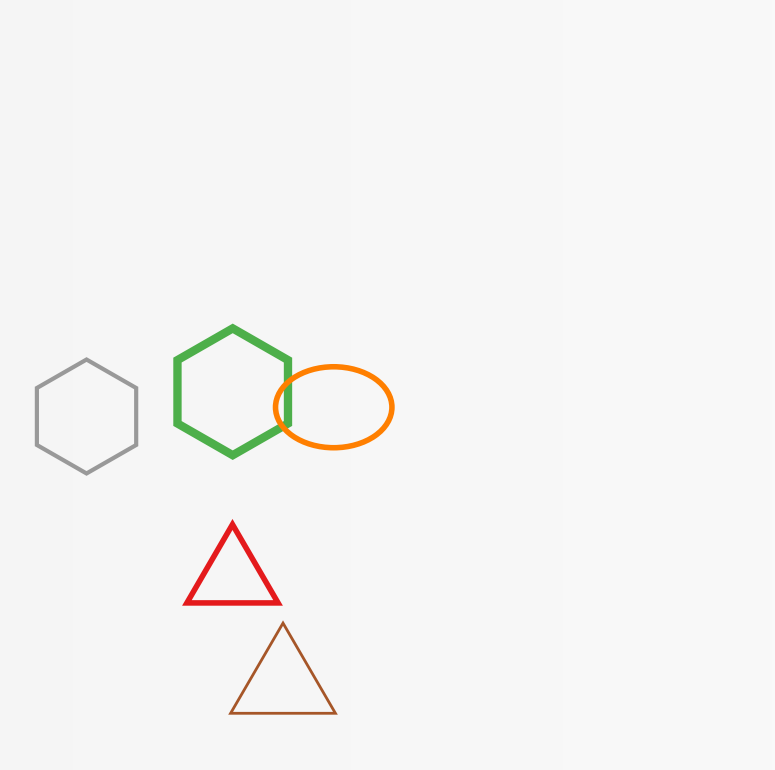[{"shape": "triangle", "thickness": 2, "radius": 0.34, "center": [0.3, 0.251]}, {"shape": "hexagon", "thickness": 3, "radius": 0.41, "center": [0.3, 0.491]}, {"shape": "oval", "thickness": 2, "radius": 0.38, "center": [0.431, 0.471]}, {"shape": "triangle", "thickness": 1, "radius": 0.39, "center": [0.365, 0.113]}, {"shape": "hexagon", "thickness": 1.5, "radius": 0.37, "center": [0.112, 0.459]}]